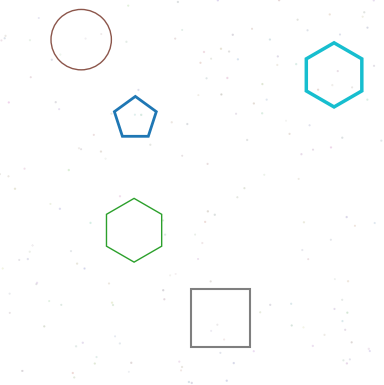[{"shape": "pentagon", "thickness": 2, "radius": 0.29, "center": [0.352, 0.692]}, {"shape": "hexagon", "thickness": 1, "radius": 0.41, "center": [0.348, 0.402]}, {"shape": "circle", "thickness": 1, "radius": 0.39, "center": [0.211, 0.897]}, {"shape": "square", "thickness": 1.5, "radius": 0.38, "center": [0.573, 0.174]}, {"shape": "hexagon", "thickness": 2.5, "radius": 0.42, "center": [0.868, 0.805]}]